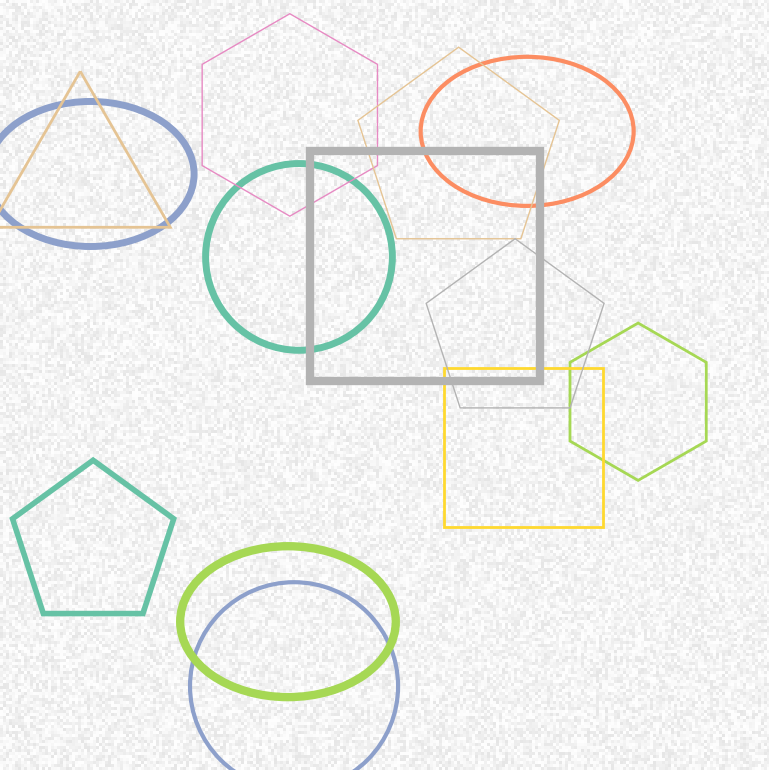[{"shape": "pentagon", "thickness": 2, "radius": 0.55, "center": [0.121, 0.292]}, {"shape": "circle", "thickness": 2.5, "radius": 0.61, "center": [0.388, 0.666]}, {"shape": "oval", "thickness": 1.5, "radius": 0.69, "center": [0.685, 0.829]}, {"shape": "oval", "thickness": 2.5, "radius": 0.67, "center": [0.118, 0.774]}, {"shape": "circle", "thickness": 1.5, "radius": 0.68, "center": [0.382, 0.109]}, {"shape": "hexagon", "thickness": 0.5, "radius": 0.66, "center": [0.376, 0.851]}, {"shape": "hexagon", "thickness": 1, "radius": 0.51, "center": [0.829, 0.478]}, {"shape": "oval", "thickness": 3, "radius": 0.7, "center": [0.374, 0.193]}, {"shape": "square", "thickness": 1, "radius": 0.52, "center": [0.679, 0.419]}, {"shape": "pentagon", "thickness": 0.5, "radius": 0.69, "center": [0.596, 0.801]}, {"shape": "triangle", "thickness": 1, "radius": 0.68, "center": [0.104, 0.772]}, {"shape": "pentagon", "thickness": 0.5, "radius": 0.61, "center": [0.669, 0.569]}, {"shape": "square", "thickness": 3, "radius": 0.75, "center": [0.552, 0.655]}]